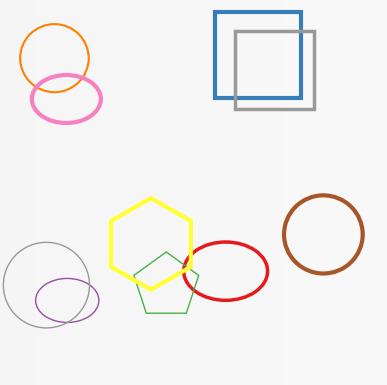[{"shape": "oval", "thickness": 2.5, "radius": 0.54, "center": [0.582, 0.296]}, {"shape": "square", "thickness": 3, "radius": 0.56, "center": [0.666, 0.858]}, {"shape": "pentagon", "thickness": 1, "radius": 0.44, "center": [0.429, 0.258]}, {"shape": "oval", "thickness": 1, "radius": 0.41, "center": [0.174, 0.22]}, {"shape": "circle", "thickness": 1.5, "radius": 0.44, "center": [0.14, 0.849]}, {"shape": "hexagon", "thickness": 3, "radius": 0.59, "center": [0.389, 0.367]}, {"shape": "circle", "thickness": 3, "radius": 0.51, "center": [0.834, 0.391]}, {"shape": "oval", "thickness": 3, "radius": 0.45, "center": [0.171, 0.743]}, {"shape": "square", "thickness": 2.5, "radius": 0.51, "center": [0.709, 0.819]}, {"shape": "circle", "thickness": 1, "radius": 0.56, "center": [0.12, 0.259]}]